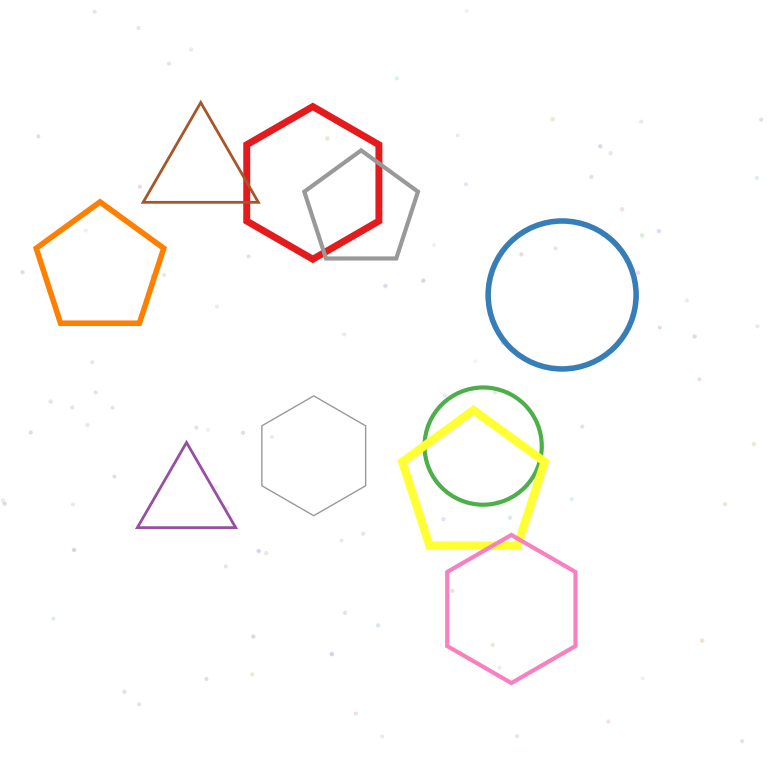[{"shape": "hexagon", "thickness": 2.5, "radius": 0.5, "center": [0.406, 0.762]}, {"shape": "circle", "thickness": 2, "radius": 0.48, "center": [0.73, 0.617]}, {"shape": "circle", "thickness": 1.5, "radius": 0.38, "center": [0.627, 0.421]}, {"shape": "triangle", "thickness": 1, "radius": 0.37, "center": [0.242, 0.352]}, {"shape": "pentagon", "thickness": 2, "radius": 0.44, "center": [0.13, 0.651]}, {"shape": "pentagon", "thickness": 3, "radius": 0.49, "center": [0.615, 0.37]}, {"shape": "triangle", "thickness": 1, "radius": 0.43, "center": [0.261, 0.78]}, {"shape": "hexagon", "thickness": 1.5, "radius": 0.48, "center": [0.664, 0.209]}, {"shape": "hexagon", "thickness": 0.5, "radius": 0.39, "center": [0.407, 0.408]}, {"shape": "pentagon", "thickness": 1.5, "radius": 0.39, "center": [0.469, 0.727]}]